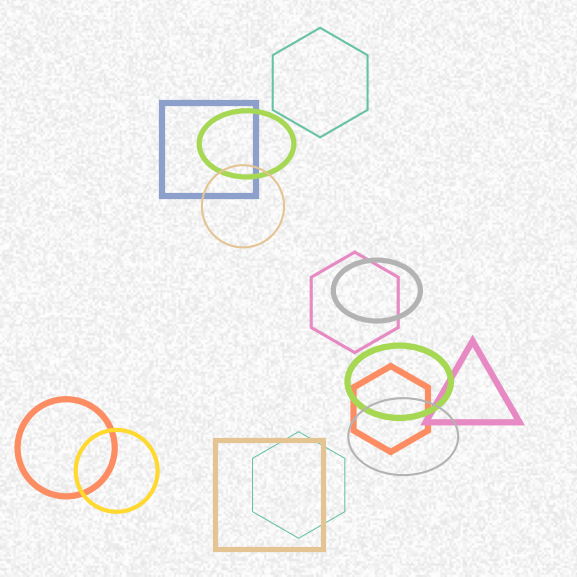[{"shape": "hexagon", "thickness": 1, "radius": 0.47, "center": [0.554, 0.856]}, {"shape": "hexagon", "thickness": 0.5, "radius": 0.46, "center": [0.517, 0.159]}, {"shape": "circle", "thickness": 3, "radius": 0.42, "center": [0.115, 0.224]}, {"shape": "hexagon", "thickness": 3, "radius": 0.37, "center": [0.677, 0.291]}, {"shape": "square", "thickness": 3, "radius": 0.41, "center": [0.361, 0.74]}, {"shape": "triangle", "thickness": 3, "radius": 0.47, "center": [0.818, 0.315]}, {"shape": "hexagon", "thickness": 1.5, "radius": 0.43, "center": [0.614, 0.476]}, {"shape": "oval", "thickness": 3, "radius": 0.45, "center": [0.691, 0.338]}, {"shape": "oval", "thickness": 2.5, "radius": 0.41, "center": [0.427, 0.75]}, {"shape": "circle", "thickness": 2, "radius": 0.35, "center": [0.202, 0.184]}, {"shape": "square", "thickness": 2.5, "radius": 0.47, "center": [0.466, 0.143]}, {"shape": "circle", "thickness": 1, "radius": 0.36, "center": [0.421, 0.642]}, {"shape": "oval", "thickness": 1, "radius": 0.48, "center": [0.698, 0.243]}, {"shape": "oval", "thickness": 2.5, "radius": 0.38, "center": [0.653, 0.496]}]